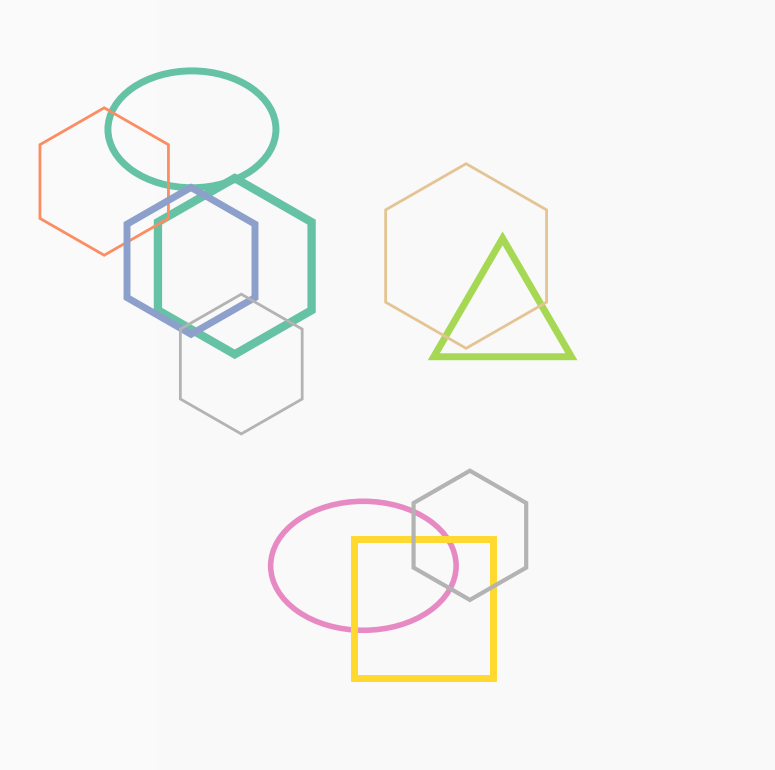[{"shape": "hexagon", "thickness": 3, "radius": 0.57, "center": [0.303, 0.654]}, {"shape": "oval", "thickness": 2.5, "radius": 0.54, "center": [0.248, 0.832]}, {"shape": "hexagon", "thickness": 1, "radius": 0.48, "center": [0.134, 0.764]}, {"shape": "hexagon", "thickness": 2.5, "radius": 0.48, "center": [0.246, 0.661]}, {"shape": "oval", "thickness": 2, "radius": 0.6, "center": [0.469, 0.265]}, {"shape": "triangle", "thickness": 2.5, "radius": 0.51, "center": [0.649, 0.588]}, {"shape": "square", "thickness": 2.5, "radius": 0.45, "center": [0.547, 0.21]}, {"shape": "hexagon", "thickness": 1, "radius": 0.6, "center": [0.601, 0.667]}, {"shape": "hexagon", "thickness": 1, "radius": 0.45, "center": [0.311, 0.527]}, {"shape": "hexagon", "thickness": 1.5, "radius": 0.42, "center": [0.606, 0.305]}]